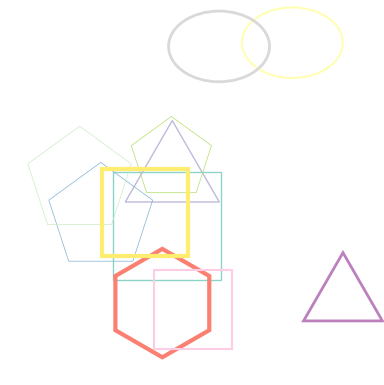[{"shape": "square", "thickness": 1, "radius": 0.7, "center": [0.434, 0.413]}, {"shape": "oval", "thickness": 1.5, "radius": 0.65, "center": [0.759, 0.889]}, {"shape": "triangle", "thickness": 1, "radius": 0.71, "center": [0.447, 0.546]}, {"shape": "hexagon", "thickness": 3, "radius": 0.7, "center": [0.422, 0.213]}, {"shape": "pentagon", "thickness": 0.5, "radius": 0.71, "center": [0.262, 0.436]}, {"shape": "pentagon", "thickness": 0.5, "radius": 0.55, "center": [0.445, 0.588]}, {"shape": "square", "thickness": 1.5, "radius": 0.51, "center": [0.5, 0.196]}, {"shape": "oval", "thickness": 2, "radius": 0.66, "center": [0.569, 0.879]}, {"shape": "triangle", "thickness": 2, "radius": 0.59, "center": [0.891, 0.226]}, {"shape": "pentagon", "thickness": 0.5, "radius": 0.71, "center": [0.207, 0.531]}, {"shape": "square", "thickness": 3, "radius": 0.56, "center": [0.377, 0.448]}]